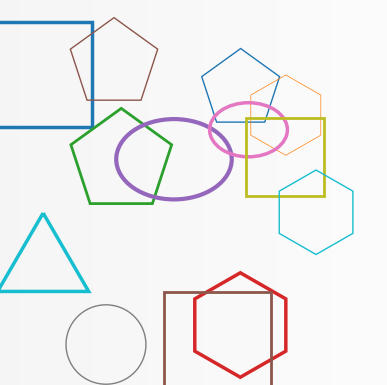[{"shape": "pentagon", "thickness": 1, "radius": 0.53, "center": [0.621, 0.768]}, {"shape": "square", "thickness": 2.5, "radius": 0.68, "center": [0.1, 0.807]}, {"shape": "hexagon", "thickness": 0.5, "radius": 0.52, "center": [0.738, 0.701]}, {"shape": "pentagon", "thickness": 2, "radius": 0.68, "center": [0.313, 0.582]}, {"shape": "hexagon", "thickness": 2.5, "radius": 0.68, "center": [0.62, 0.156]}, {"shape": "oval", "thickness": 3, "radius": 0.75, "center": [0.449, 0.586]}, {"shape": "pentagon", "thickness": 1, "radius": 0.59, "center": [0.294, 0.836]}, {"shape": "square", "thickness": 2, "radius": 0.69, "center": [0.56, 0.102]}, {"shape": "oval", "thickness": 2.5, "radius": 0.5, "center": [0.641, 0.663]}, {"shape": "circle", "thickness": 1, "radius": 0.52, "center": [0.273, 0.105]}, {"shape": "square", "thickness": 2, "radius": 0.51, "center": [0.735, 0.592]}, {"shape": "triangle", "thickness": 2.5, "radius": 0.68, "center": [0.111, 0.311]}, {"shape": "hexagon", "thickness": 1, "radius": 0.55, "center": [0.816, 0.449]}]